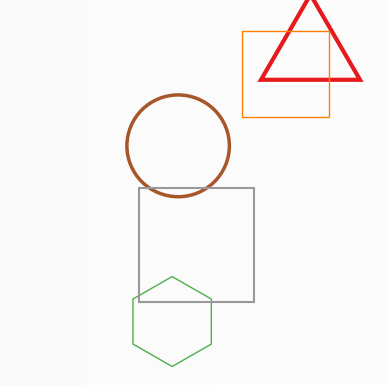[{"shape": "triangle", "thickness": 3, "radius": 0.74, "center": [0.801, 0.867]}, {"shape": "hexagon", "thickness": 1, "radius": 0.58, "center": [0.444, 0.165]}, {"shape": "square", "thickness": 1, "radius": 0.56, "center": [0.737, 0.808]}, {"shape": "circle", "thickness": 2.5, "radius": 0.66, "center": [0.46, 0.621]}, {"shape": "square", "thickness": 1.5, "radius": 0.74, "center": [0.507, 0.363]}]